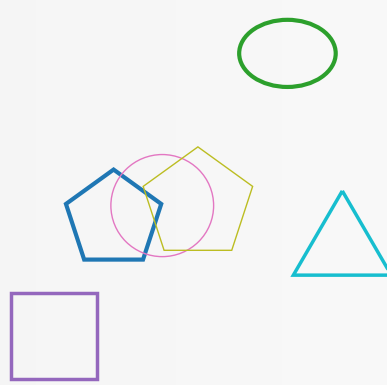[{"shape": "pentagon", "thickness": 3, "radius": 0.65, "center": [0.293, 0.43]}, {"shape": "oval", "thickness": 3, "radius": 0.62, "center": [0.742, 0.861]}, {"shape": "square", "thickness": 2.5, "radius": 0.55, "center": [0.14, 0.128]}, {"shape": "circle", "thickness": 1, "radius": 0.66, "center": [0.419, 0.466]}, {"shape": "pentagon", "thickness": 1, "radius": 0.74, "center": [0.511, 0.47]}, {"shape": "triangle", "thickness": 2.5, "radius": 0.73, "center": [0.883, 0.358]}]